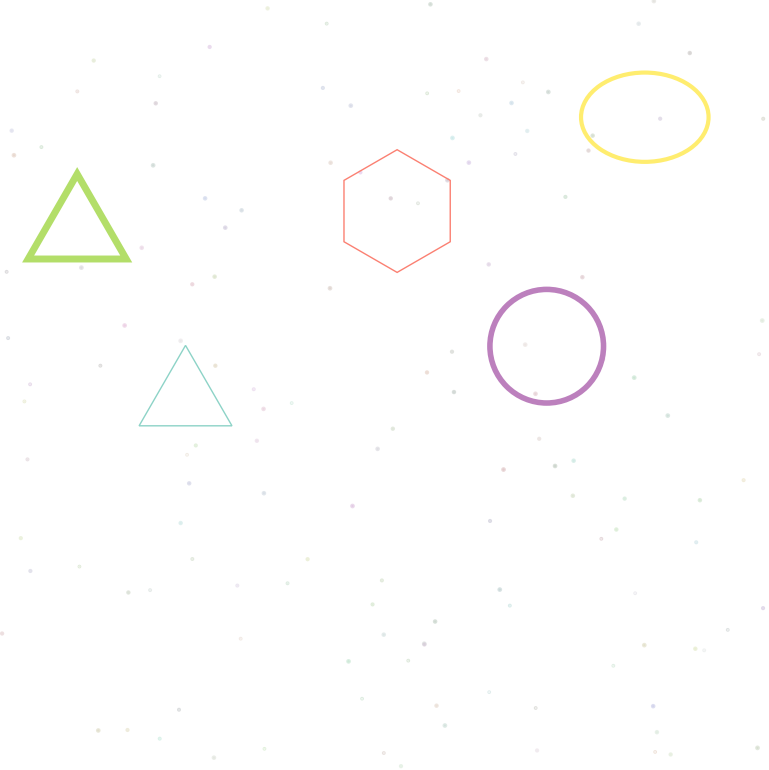[{"shape": "triangle", "thickness": 0.5, "radius": 0.35, "center": [0.241, 0.482]}, {"shape": "hexagon", "thickness": 0.5, "radius": 0.4, "center": [0.516, 0.726]}, {"shape": "triangle", "thickness": 2.5, "radius": 0.37, "center": [0.1, 0.7]}, {"shape": "circle", "thickness": 2, "radius": 0.37, "center": [0.71, 0.55]}, {"shape": "oval", "thickness": 1.5, "radius": 0.41, "center": [0.837, 0.848]}]